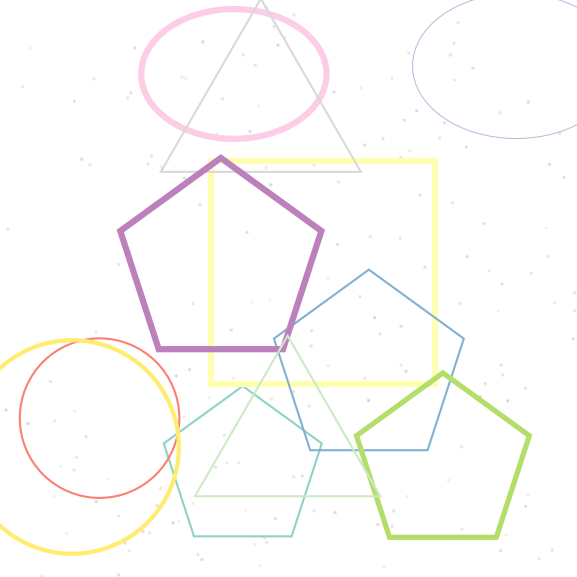[{"shape": "pentagon", "thickness": 1, "radius": 0.72, "center": [0.42, 0.187]}, {"shape": "square", "thickness": 3, "radius": 0.97, "center": [0.559, 0.527]}, {"shape": "oval", "thickness": 0.5, "radius": 0.9, "center": [0.894, 0.885]}, {"shape": "circle", "thickness": 1, "radius": 0.69, "center": [0.172, 0.275]}, {"shape": "pentagon", "thickness": 1, "radius": 0.86, "center": [0.639, 0.359]}, {"shape": "pentagon", "thickness": 2.5, "radius": 0.79, "center": [0.767, 0.196]}, {"shape": "oval", "thickness": 3, "radius": 0.8, "center": [0.405, 0.871]}, {"shape": "triangle", "thickness": 1, "radius": 1.0, "center": [0.452, 0.802]}, {"shape": "pentagon", "thickness": 3, "radius": 0.92, "center": [0.382, 0.543]}, {"shape": "triangle", "thickness": 1, "radius": 0.93, "center": [0.498, 0.232]}, {"shape": "circle", "thickness": 2, "radius": 0.92, "center": [0.125, 0.225]}]